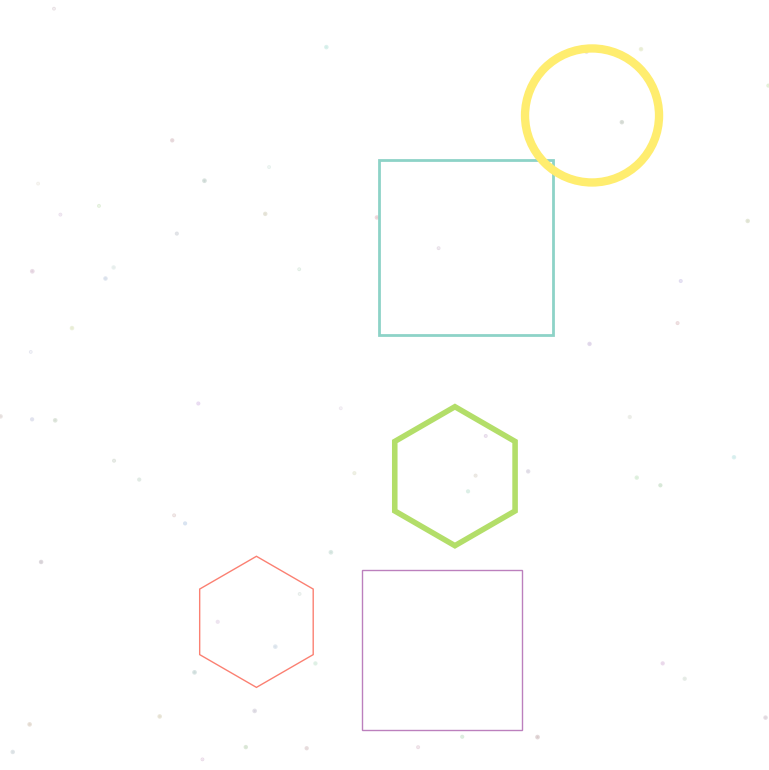[{"shape": "square", "thickness": 1, "radius": 0.57, "center": [0.605, 0.679]}, {"shape": "hexagon", "thickness": 0.5, "radius": 0.43, "center": [0.333, 0.192]}, {"shape": "hexagon", "thickness": 2, "radius": 0.45, "center": [0.591, 0.382]}, {"shape": "square", "thickness": 0.5, "radius": 0.52, "center": [0.574, 0.156]}, {"shape": "circle", "thickness": 3, "radius": 0.44, "center": [0.769, 0.85]}]